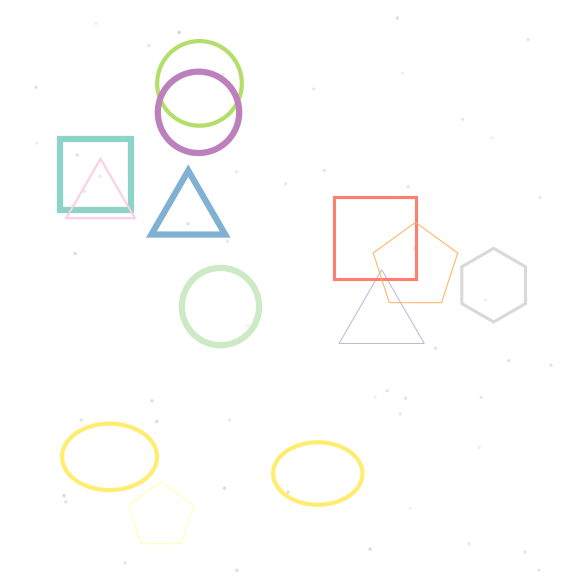[{"shape": "square", "thickness": 3, "radius": 0.31, "center": [0.166, 0.697]}, {"shape": "pentagon", "thickness": 0.5, "radius": 0.3, "center": [0.279, 0.106]}, {"shape": "triangle", "thickness": 0.5, "radius": 0.43, "center": [0.661, 0.447]}, {"shape": "square", "thickness": 1.5, "radius": 0.36, "center": [0.649, 0.587]}, {"shape": "triangle", "thickness": 3, "radius": 0.37, "center": [0.326, 0.63]}, {"shape": "pentagon", "thickness": 0.5, "radius": 0.38, "center": [0.719, 0.537]}, {"shape": "circle", "thickness": 2, "radius": 0.37, "center": [0.345, 0.855]}, {"shape": "triangle", "thickness": 1, "radius": 0.34, "center": [0.174, 0.656]}, {"shape": "hexagon", "thickness": 1.5, "radius": 0.32, "center": [0.855, 0.505]}, {"shape": "circle", "thickness": 3, "radius": 0.35, "center": [0.344, 0.805]}, {"shape": "circle", "thickness": 3, "radius": 0.33, "center": [0.382, 0.468]}, {"shape": "oval", "thickness": 2, "radius": 0.41, "center": [0.19, 0.208]}, {"shape": "oval", "thickness": 2, "radius": 0.39, "center": [0.55, 0.179]}]